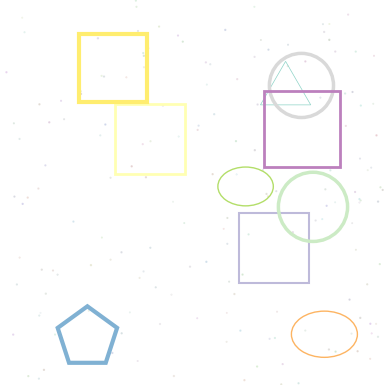[{"shape": "triangle", "thickness": 0.5, "radius": 0.38, "center": [0.742, 0.765]}, {"shape": "square", "thickness": 2, "radius": 0.46, "center": [0.39, 0.639]}, {"shape": "square", "thickness": 1.5, "radius": 0.45, "center": [0.711, 0.355]}, {"shape": "pentagon", "thickness": 3, "radius": 0.41, "center": [0.227, 0.123]}, {"shape": "oval", "thickness": 1, "radius": 0.43, "center": [0.843, 0.132]}, {"shape": "oval", "thickness": 1, "radius": 0.36, "center": [0.638, 0.516]}, {"shape": "circle", "thickness": 2.5, "radius": 0.42, "center": [0.783, 0.778]}, {"shape": "square", "thickness": 2, "radius": 0.49, "center": [0.785, 0.665]}, {"shape": "circle", "thickness": 2.5, "radius": 0.45, "center": [0.813, 0.463]}, {"shape": "square", "thickness": 3, "radius": 0.44, "center": [0.294, 0.824]}]